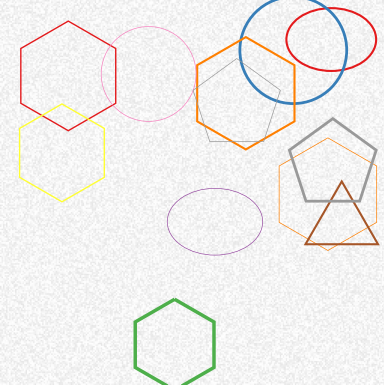[{"shape": "hexagon", "thickness": 1, "radius": 0.71, "center": [0.177, 0.803]}, {"shape": "oval", "thickness": 1.5, "radius": 0.58, "center": [0.86, 0.897]}, {"shape": "circle", "thickness": 2, "radius": 0.69, "center": [0.762, 0.87]}, {"shape": "hexagon", "thickness": 2.5, "radius": 0.59, "center": [0.454, 0.105]}, {"shape": "oval", "thickness": 0.5, "radius": 0.62, "center": [0.558, 0.424]}, {"shape": "hexagon", "thickness": 1.5, "radius": 0.73, "center": [0.639, 0.758]}, {"shape": "hexagon", "thickness": 0.5, "radius": 0.73, "center": [0.852, 0.496]}, {"shape": "hexagon", "thickness": 1, "radius": 0.64, "center": [0.161, 0.603]}, {"shape": "triangle", "thickness": 1.5, "radius": 0.54, "center": [0.888, 0.42]}, {"shape": "circle", "thickness": 0.5, "radius": 0.62, "center": [0.386, 0.808]}, {"shape": "pentagon", "thickness": 2, "radius": 0.59, "center": [0.864, 0.573]}, {"shape": "pentagon", "thickness": 0.5, "radius": 0.6, "center": [0.615, 0.729]}]